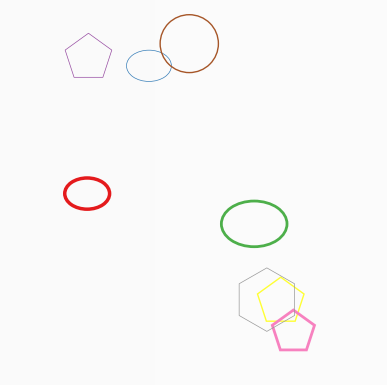[{"shape": "oval", "thickness": 2.5, "radius": 0.29, "center": [0.225, 0.497]}, {"shape": "oval", "thickness": 0.5, "radius": 0.29, "center": [0.384, 0.829]}, {"shape": "oval", "thickness": 2, "radius": 0.42, "center": [0.656, 0.419]}, {"shape": "pentagon", "thickness": 0.5, "radius": 0.32, "center": [0.228, 0.85]}, {"shape": "pentagon", "thickness": 1, "radius": 0.32, "center": [0.725, 0.217]}, {"shape": "circle", "thickness": 1, "radius": 0.38, "center": [0.488, 0.887]}, {"shape": "pentagon", "thickness": 2, "radius": 0.29, "center": [0.757, 0.137]}, {"shape": "hexagon", "thickness": 0.5, "radius": 0.41, "center": [0.689, 0.222]}]